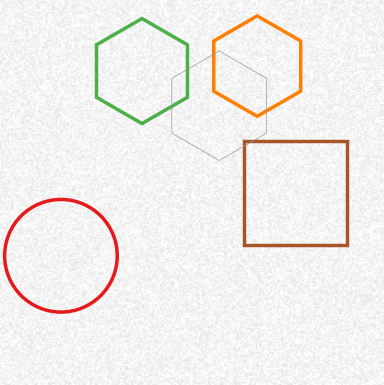[{"shape": "circle", "thickness": 2.5, "radius": 0.73, "center": [0.158, 0.336]}, {"shape": "hexagon", "thickness": 2.5, "radius": 0.68, "center": [0.369, 0.815]}, {"shape": "hexagon", "thickness": 2.5, "radius": 0.65, "center": [0.668, 0.828]}, {"shape": "square", "thickness": 2.5, "radius": 0.67, "center": [0.768, 0.499]}, {"shape": "hexagon", "thickness": 0.5, "radius": 0.71, "center": [0.569, 0.725]}]